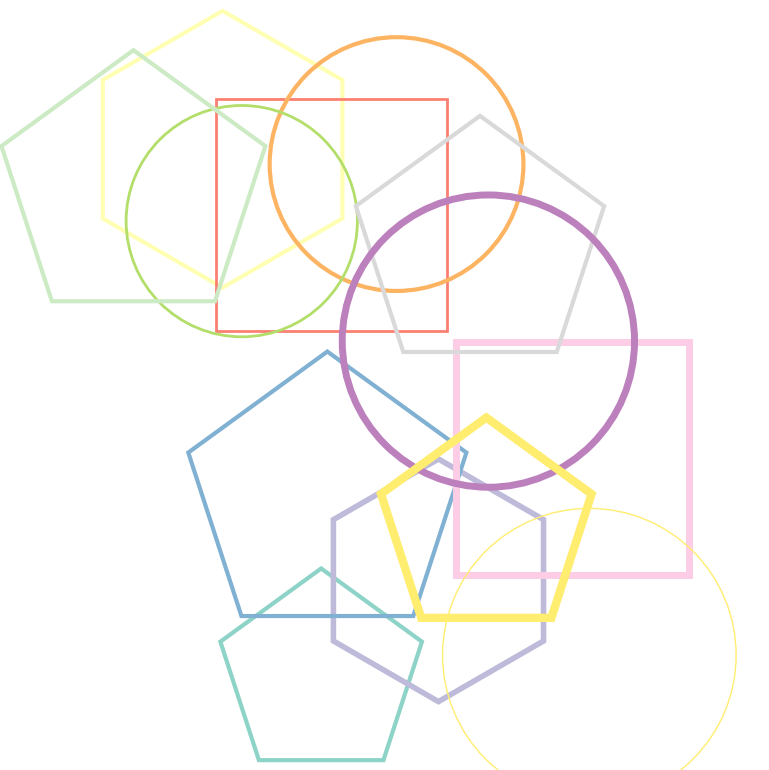[{"shape": "pentagon", "thickness": 1.5, "radius": 0.69, "center": [0.417, 0.124]}, {"shape": "hexagon", "thickness": 1.5, "radius": 0.9, "center": [0.289, 0.806]}, {"shape": "hexagon", "thickness": 2, "radius": 0.79, "center": [0.569, 0.246]}, {"shape": "square", "thickness": 1, "radius": 0.75, "center": [0.43, 0.721]}, {"shape": "pentagon", "thickness": 1.5, "radius": 0.95, "center": [0.425, 0.354]}, {"shape": "circle", "thickness": 1.5, "radius": 0.82, "center": [0.515, 0.787]}, {"shape": "circle", "thickness": 1, "radius": 0.75, "center": [0.314, 0.713]}, {"shape": "square", "thickness": 2.5, "radius": 0.76, "center": [0.744, 0.405]}, {"shape": "pentagon", "thickness": 1.5, "radius": 0.85, "center": [0.623, 0.68]}, {"shape": "circle", "thickness": 2.5, "radius": 0.95, "center": [0.634, 0.557]}, {"shape": "pentagon", "thickness": 1.5, "radius": 0.9, "center": [0.173, 0.755]}, {"shape": "pentagon", "thickness": 3, "radius": 0.72, "center": [0.632, 0.314]}, {"shape": "circle", "thickness": 0.5, "radius": 0.95, "center": [0.765, 0.149]}]